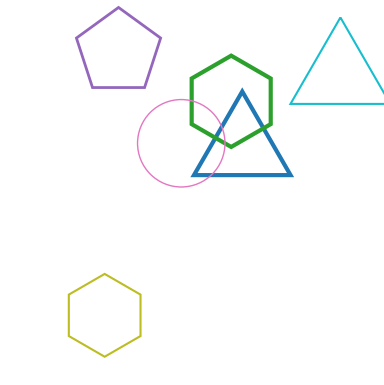[{"shape": "triangle", "thickness": 3, "radius": 0.72, "center": [0.629, 0.618]}, {"shape": "hexagon", "thickness": 3, "radius": 0.59, "center": [0.601, 0.737]}, {"shape": "pentagon", "thickness": 2, "radius": 0.57, "center": [0.308, 0.866]}, {"shape": "circle", "thickness": 1, "radius": 0.57, "center": [0.471, 0.628]}, {"shape": "hexagon", "thickness": 1.5, "radius": 0.54, "center": [0.272, 0.181]}, {"shape": "triangle", "thickness": 1.5, "radius": 0.75, "center": [0.884, 0.805]}]